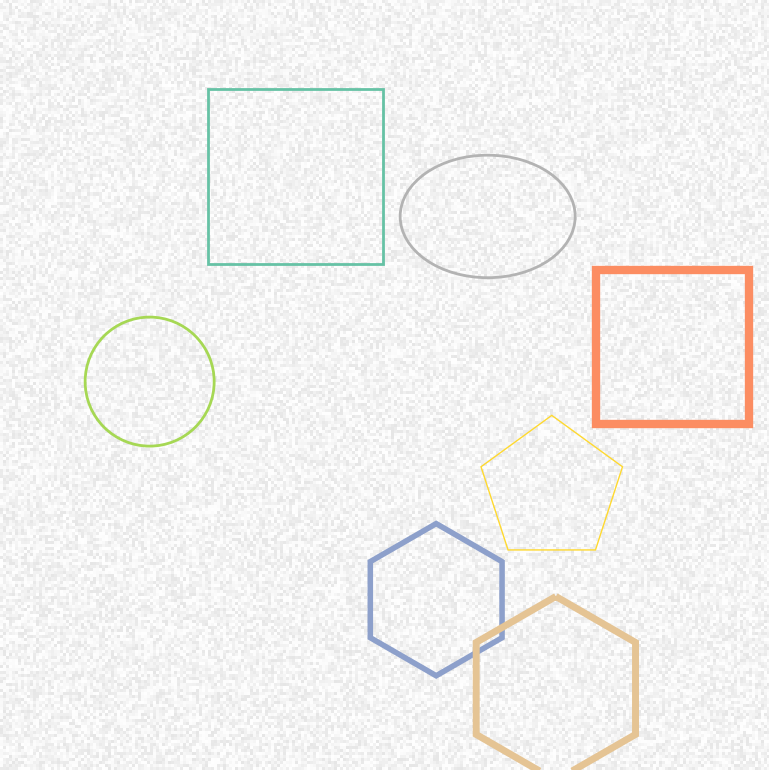[{"shape": "square", "thickness": 1, "radius": 0.57, "center": [0.384, 0.77]}, {"shape": "square", "thickness": 3, "radius": 0.5, "center": [0.873, 0.549]}, {"shape": "hexagon", "thickness": 2, "radius": 0.49, "center": [0.566, 0.221]}, {"shape": "circle", "thickness": 1, "radius": 0.42, "center": [0.194, 0.504]}, {"shape": "pentagon", "thickness": 0.5, "radius": 0.48, "center": [0.717, 0.364]}, {"shape": "hexagon", "thickness": 2.5, "radius": 0.6, "center": [0.722, 0.106]}, {"shape": "oval", "thickness": 1, "radius": 0.57, "center": [0.633, 0.719]}]